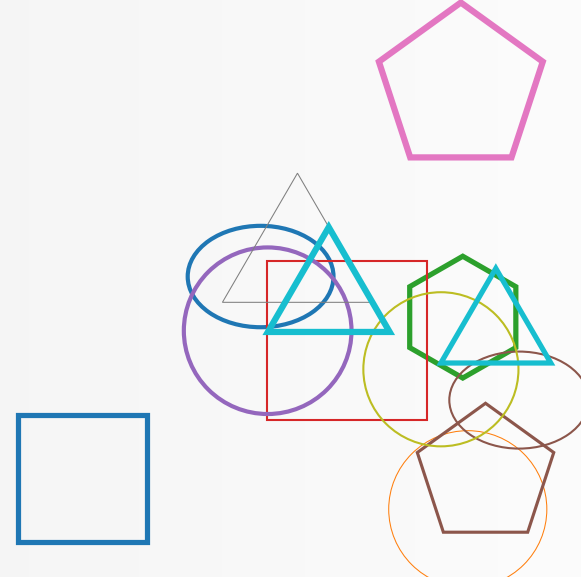[{"shape": "square", "thickness": 2.5, "radius": 0.55, "center": [0.142, 0.171]}, {"shape": "oval", "thickness": 2, "radius": 0.63, "center": [0.448, 0.52]}, {"shape": "circle", "thickness": 0.5, "radius": 0.68, "center": [0.805, 0.117]}, {"shape": "hexagon", "thickness": 2.5, "radius": 0.53, "center": [0.796, 0.45]}, {"shape": "square", "thickness": 1, "radius": 0.69, "center": [0.596, 0.41]}, {"shape": "circle", "thickness": 2, "radius": 0.72, "center": [0.461, 0.426]}, {"shape": "pentagon", "thickness": 1.5, "radius": 0.62, "center": [0.835, 0.177]}, {"shape": "oval", "thickness": 1, "radius": 0.6, "center": [0.893, 0.306]}, {"shape": "pentagon", "thickness": 3, "radius": 0.74, "center": [0.793, 0.846]}, {"shape": "triangle", "thickness": 0.5, "radius": 0.75, "center": [0.512, 0.55]}, {"shape": "circle", "thickness": 1, "radius": 0.67, "center": [0.759, 0.36]}, {"shape": "triangle", "thickness": 3, "radius": 0.6, "center": [0.566, 0.485]}, {"shape": "triangle", "thickness": 2.5, "radius": 0.55, "center": [0.853, 0.425]}]